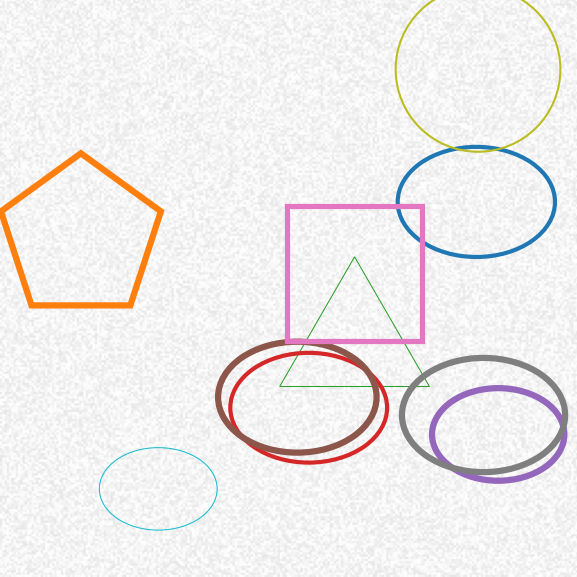[{"shape": "oval", "thickness": 2, "radius": 0.68, "center": [0.825, 0.649]}, {"shape": "pentagon", "thickness": 3, "radius": 0.73, "center": [0.14, 0.588]}, {"shape": "triangle", "thickness": 0.5, "radius": 0.75, "center": [0.614, 0.405]}, {"shape": "oval", "thickness": 2, "radius": 0.68, "center": [0.535, 0.293]}, {"shape": "oval", "thickness": 3, "radius": 0.57, "center": [0.863, 0.247]}, {"shape": "oval", "thickness": 3, "radius": 0.69, "center": [0.515, 0.311]}, {"shape": "square", "thickness": 2.5, "radius": 0.58, "center": [0.614, 0.525]}, {"shape": "oval", "thickness": 3, "radius": 0.71, "center": [0.837, 0.28]}, {"shape": "circle", "thickness": 1, "radius": 0.71, "center": [0.828, 0.879]}, {"shape": "oval", "thickness": 0.5, "radius": 0.51, "center": [0.274, 0.153]}]